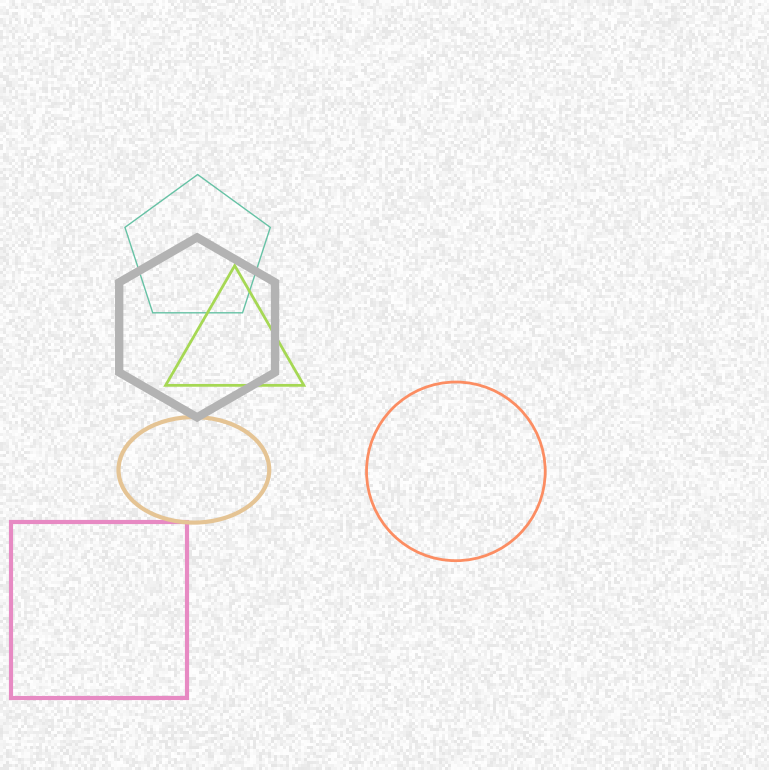[{"shape": "pentagon", "thickness": 0.5, "radius": 0.5, "center": [0.257, 0.674]}, {"shape": "circle", "thickness": 1, "radius": 0.58, "center": [0.592, 0.388]}, {"shape": "square", "thickness": 1.5, "radius": 0.57, "center": [0.128, 0.207]}, {"shape": "triangle", "thickness": 1, "radius": 0.52, "center": [0.305, 0.551]}, {"shape": "oval", "thickness": 1.5, "radius": 0.49, "center": [0.252, 0.39]}, {"shape": "hexagon", "thickness": 3, "radius": 0.58, "center": [0.256, 0.575]}]